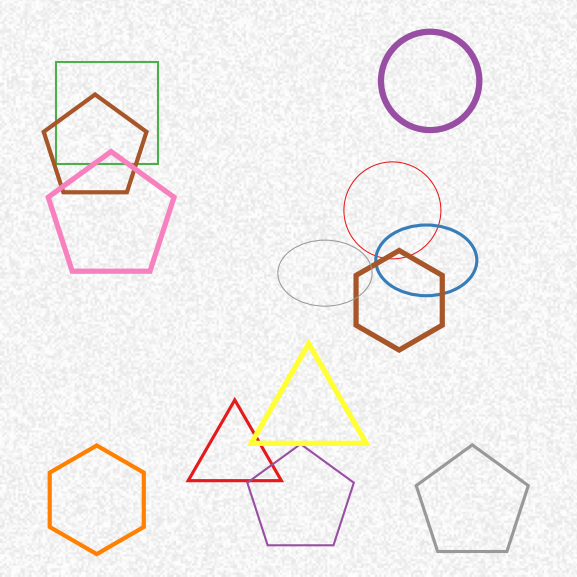[{"shape": "circle", "thickness": 0.5, "radius": 0.42, "center": [0.679, 0.635]}, {"shape": "triangle", "thickness": 1.5, "radius": 0.47, "center": [0.407, 0.213]}, {"shape": "oval", "thickness": 1.5, "radius": 0.44, "center": [0.738, 0.548]}, {"shape": "square", "thickness": 1, "radius": 0.44, "center": [0.185, 0.803]}, {"shape": "circle", "thickness": 3, "radius": 0.43, "center": [0.745, 0.859]}, {"shape": "pentagon", "thickness": 1, "radius": 0.48, "center": [0.52, 0.133]}, {"shape": "hexagon", "thickness": 2, "radius": 0.47, "center": [0.168, 0.134]}, {"shape": "triangle", "thickness": 2.5, "radius": 0.58, "center": [0.535, 0.289]}, {"shape": "hexagon", "thickness": 2.5, "radius": 0.43, "center": [0.691, 0.479]}, {"shape": "pentagon", "thickness": 2, "radius": 0.47, "center": [0.165, 0.742]}, {"shape": "pentagon", "thickness": 2.5, "radius": 0.57, "center": [0.192, 0.622]}, {"shape": "pentagon", "thickness": 1.5, "radius": 0.51, "center": [0.818, 0.127]}, {"shape": "oval", "thickness": 0.5, "radius": 0.41, "center": [0.563, 0.526]}]